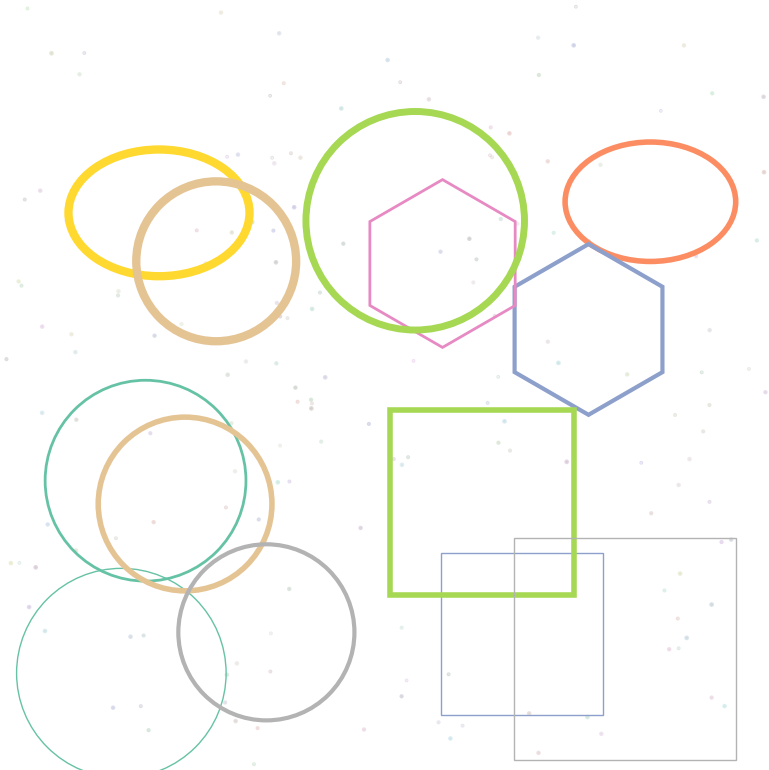[{"shape": "circle", "thickness": 1, "radius": 0.65, "center": [0.189, 0.376]}, {"shape": "circle", "thickness": 0.5, "radius": 0.68, "center": [0.158, 0.126]}, {"shape": "oval", "thickness": 2, "radius": 0.55, "center": [0.845, 0.738]}, {"shape": "square", "thickness": 0.5, "radius": 0.53, "center": [0.678, 0.177]}, {"shape": "hexagon", "thickness": 1.5, "radius": 0.55, "center": [0.764, 0.572]}, {"shape": "hexagon", "thickness": 1, "radius": 0.54, "center": [0.575, 0.658]}, {"shape": "square", "thickness": 2, "radius": 0.6, "center": [0.626, 0.347]}, {"shape": "circle", "thickness": 2.5, "radius": 0.71, "center": [0.539, 0.713]}, {"shape": "oval", "thickness": 3, "radius": 0.59, "center": [0.206, 0.724]}, {"shape": "circle", "thickness": 3, "radius": 0.52, "center": [0.281, 0.661]}, {"shape": "circle", "thickness": 2, "radius": 0.56, "center": [0.24, 0.345]}, {"shape": "square", "thickness": 0.5, "radius": 0.72, "center": [0.812, 0.157]}, {"shape": "circle", "thickness": 1.5, "radius": 0.57, "center": [0.346, 0.179]}]